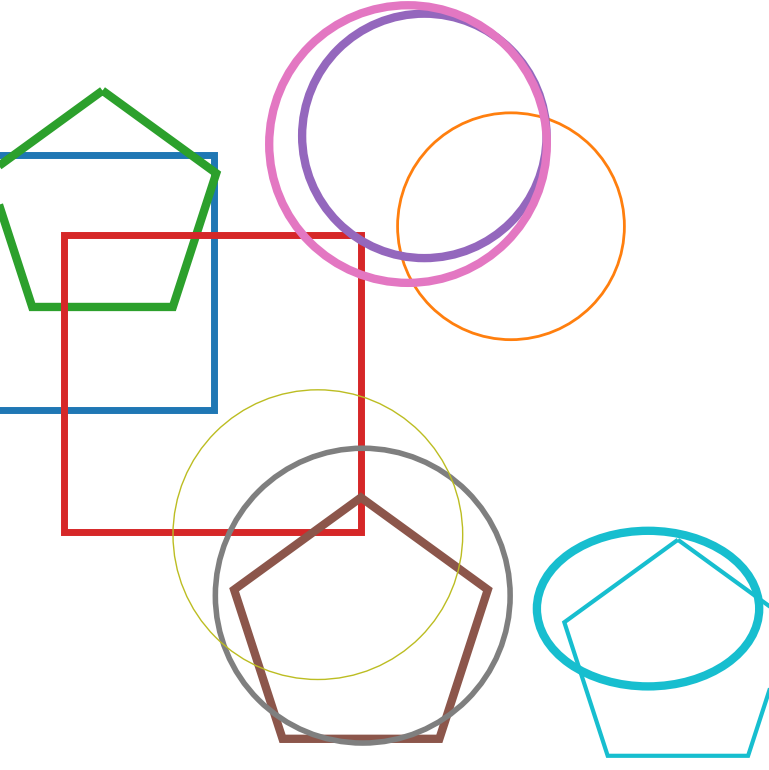[{"shape": "square", "thickness": 2.5, "radius": 0.83, "center": [0.112, 0.633]}, {"shape": "circle", "thickness": 1, "radius": 0.74, "center": [0.664, 0.706]}, {"shape": "pentagon", "thickness": 3, "radius": 0.78, "center": [0.133, 0.727]}, {"shape": "square", "thickness": 2.5, "radius": 0.97, "center": [0.276, 0.502]}, {"shape": "circle", "thickness": 3, "radius": 0.79, "center": [0.551, 0.824]}, {"shape": "pentagon", "thickness": 3, "radius": 0.87, "center": [0.469, 0.181]}, {"shape": "circle", "thickness": 3, "radius": 0.9, "center": [0.53, 0.813]}, {"shape": "circle", "thickness": 2, "radius": 0.96, "center": [0.471, 0.226]}, {"shape": "circle", "thickness": 0.5, "radius": 0.94, "center": [0.413, 0.306]}, {"shape": "pentagon", "thickness": 1.5, "radius": 0.78, "center": [0.88, 0.144]}, {"shape": "oval", "thickness": 3, "radius": 0.72, "center": [0.842, 0.21]}]